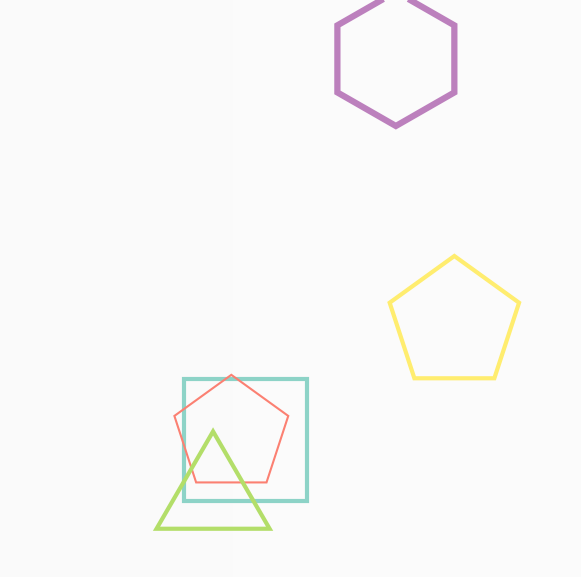[{"shape": "square", "thickness": 2, "radius": 0.53, "center": [0.422, 0.237]}, {"shape": "pentagon", "thickness": 1, "radius": 0.51, "center": [0.398, 0.247]}, {"shape": "triangle", "thickness": 2, "radius": 0.56, "center": [0.367, 0.14]}, {"shape": "hexagon", "thickness": 3, "radius": 0.58, "center": [0.681, 0.897]}, {"shape": "pentagon", "thickness": 2, "radius": 0.59, "center": [0.782, 0.439]}]